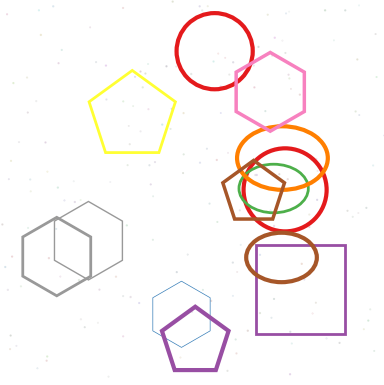[{"shape": "circle", "thickness": 3, "radius": 0.49, "center": [0.558, 0.867]}, {"shape": "circle", "thickness": 3, "radius": 0.54, "center": [0.741, 0.507]}, {"shape": "hexagon", "thickness": 0.5, "radius": 0.43, "center": [0.471, 0.184]}, {"shape": "oval", "thickness": 2, "radius": 0.45, "center": [0.711, 0.51]}, {"shape": "pentagon", "thickness": 3, "radius": 0.45, "center": [0.507, 0.112]}, {"shape": "square", "thickness": 2, "radius": 0.58, "center": [0.781, 0.248]}, {"shape": "oval", "thickness": 3, "radius": 0.59, "center": [0.734, 0.589]}, {"shape": "pentagon", "thickness": 2, "radius": 0.59, "center": [0.344, 0.699]}, {"shape": "pentagon", "thickness": 2.5, "radius": 0.42, "center": [0.659, 0.499]}, {"shape": "oval", "thickness": 3, "radius": 0.46, "center": [0.731, 0.331]}, {"shape": "hexagon", "thickness": 2.5, "radius": 0.51, "center": [0.702, 0.761]}, {"shape": "hexagon", "thickness": 2, "radius": 0.51, "center": [0.147, 0.334]}, {"shape": "hexagon", "thickness": 1, "radius": 0.51, "center": [0.23, 0.375]}]